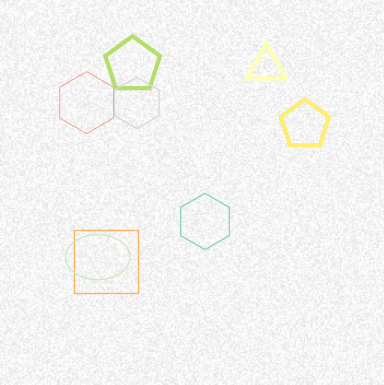[{"shape": "hexagon", "thickness": 1, "radius": 0.37, "center": [0.532, 0.425]}, {"shape": "triangle", "thickness": 3, "radius": 0.3, "center": [0.692, 0.826]}, {"shape": "hexagon", "thickness": 0.5, "radius": 0.4, "center": [0.225, 0.733]}, {"shape": "square", "thickness": 1, "radius": 0.41, "center": [0.275, 0.322]}, {"shape": "pentagon", "thickness": 3, "radius": 0.37, "center": [0.345, 0.831]}, {"shape": "hexagon", "thickness": 1, "radius": 0.33, "center": [0.355, 0.733]}, {"shape": "oval", "thickness": 1, "radius": 0.42, "center": [0.254, 0.332]}, {"shape": "pentagon", "thickness": 3, "radius": 0.33, "center": [0.792, 0.676]}]